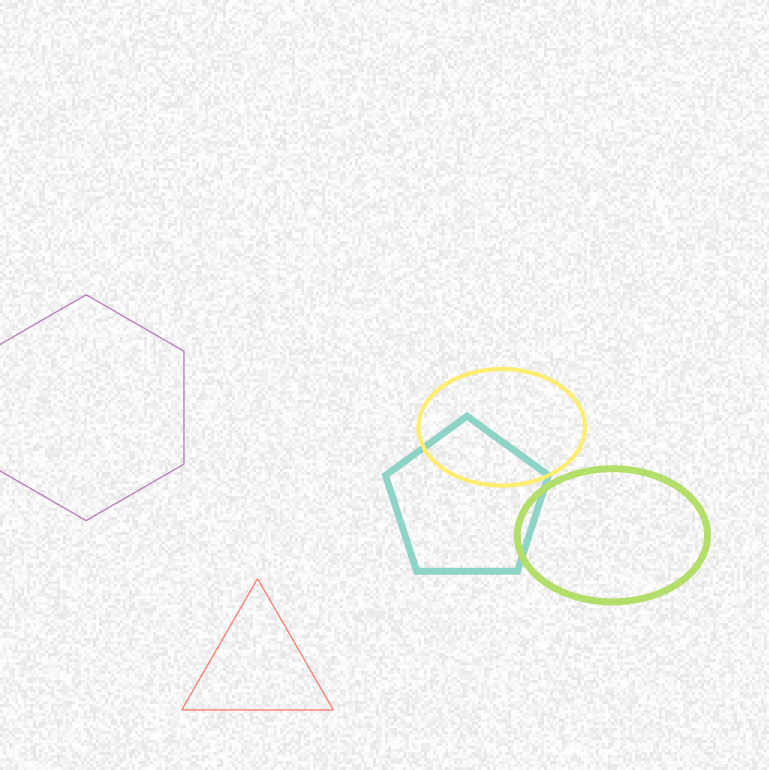[{"shape": "pentagon", "thickness": 2.5, "radius": 0.56, "center": [0.607, 0.348]}, {"shape": "triangle", "thickness": 0.5, "radius": 0.57, "center": [0.335, 0.135]}, {"shape": "oval", "thickness": 2.5, "radius": 0.62, "center": [0.795, 0.305]}, {"shape": "hexagon", "thickness": 0.5, "radius": 0.73, "center": [0.112, 0.471]}, {"shape": "oval", "thickness": 1.5, "radius": 0.54, "center": [0.652, 0.445]}]